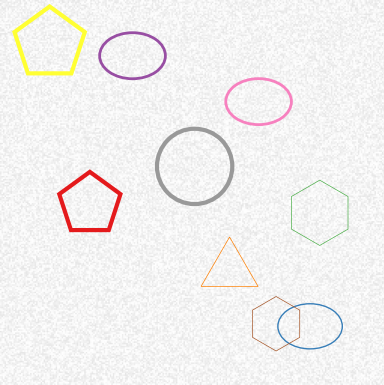[{"shape": "pentagon", "thickness": 3, "radius": 0.42, "center": [0.233, 0.47]}, {"shape": "oval", "thickness": 1, "radius": 0.42, "center": [0.805, 0.152]}, {"shape": "hexagon", "thickness": 0.5, "radius": 0.42, "center": [0.83, 0.447]}, {"shape": "oval", "thickness": 2, "radius": 0.43, "center": [0.344, 0.855]}, {"shape": "triangle", "thickness": 0.5, "radius": 0.43, "center": [0.596, 0.299]}, {"shape": "pentagon", "thickness": 3, "radius": 0.48, "center": [0.129, 0.887]}, {"shape": "hexagon", "thickness": 0.5, "radius": 0.35, "center": [0.717, 0.159]}, {"shape": "oval", "thickness": 2, "radius": 0.43, "center": [0.672, 0.736]}, {"shape": "circle", "thickness": 3, "radius": 0.49, "center": [0.506, 0.568]}]